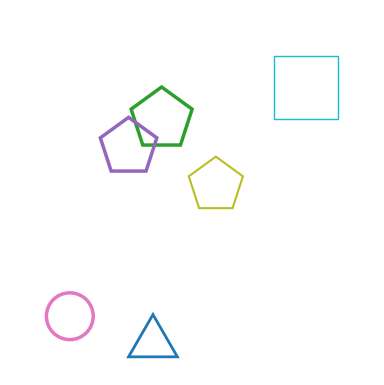[{"shape": "triangle", "thickness": 2, "radius": 0.37, "center": [0.397, 0.11]}, {"shape": "pentagon", "thickness": 2.5, "radius": 0.42, "center": [0.42, 0.691]}, {"shape": "pentagon", "thickness": 2.5, "radius": 0.39, "center": [0.334, 0.618]}, {"shape": "circle", "thickness": 2.5, "radius": 0.3, "center": [0.181, 0.179]}, {"shape": "pentagon", "thickness": 1.5, "radius": 0.37, "center": [0.561, 0.519]}, {"shape": "square", "thickness": 1, "radius": 0.41, "center": [0.794, 0.772]}]